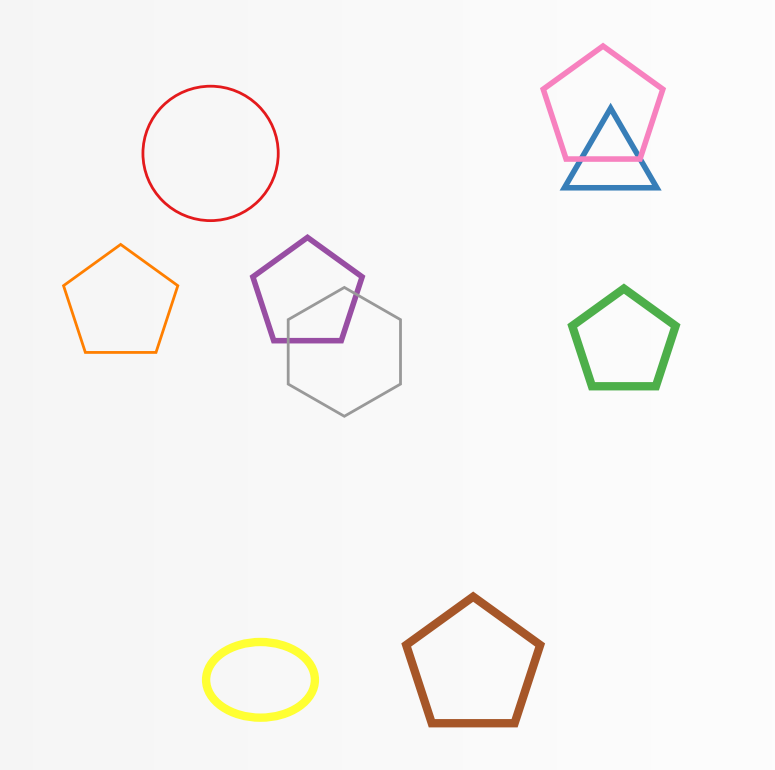[{"shape": "circle", "thickness": 1, "radius": 0.44, "center": [0.272, 0.801]}, {"shape": "triangle", "thickness": 2, "radius": 0.34, "center": [0.788, 0.791]}, {"shape": "pentagon", "thickness": 3, "radius": 0.35, "center": [0.805, 0.555]}, {"shape": "pentagon", "thickness": 2, "radius": 0.37, "center": [0.397, 0.618]}, {"shape": "pentagon", "thickness": 1, "radius": 0.39, "center": [0.156, 0.605]}, {"shape": "oval", "thickness": 3, "radius": 0.35, "center": [0.336, 0.117]}, {"shape": "pentagon", "thickness": 3, "radius": 0.45, "center": [0.611, 0.134]}, {"shape": "pentagon", "thickness": 2, "radius": 0.41, "center": [0.778, 0.859]}, {"shape": "hexagon", "thickness": 1, "radius": 0.42, "center": [0.444, 0.543]}]